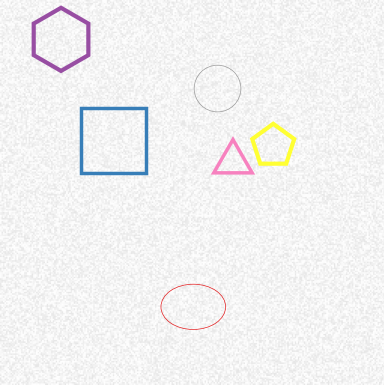[{"shape": "oval", "thickness": 0.5, "radius": 0.42, "center": [0.502, 0.203]}, {"shape": "square", "thickness": 2.5, "radius": 0.43, "center": [0.295, 0.635]}, {"shape": "hexagon", "thickness": 3, "radius": 0.41, "center": [0.159, 0.898]}, {"shape": "pentagon", "thickness": 3, "radius": 0.29, "center": [0.71, 0.621]}, {"shape": "triangle", "thickness": 2.5, "radius": 0.29, "center": [0.605, 0.58]}, {"shape": "circle", "thickness": 0.5, "radius": 0.3, "center": [0.565, 0.77]}]